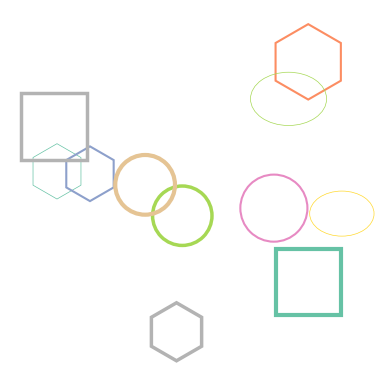[{"shape": "square", "thickness": 3, "radius": 0.43, "center": [0.801, 0.268]}, {"shape": "hexagon", "thickness": 0.5, "radius": 0.36, "center": [0.148, 0.555]}, {"shape": "hexagon", "thickness": 1.5, "radius": 0.49, "center": [0.801, 0.839]}, {"shape": "hexagon", "thickness": 1.5, "radius": 0.36, "center": [0.234, 0.549]}, {"shape": "circle", "thickness": 1.5, "radius": 0.44, "center": [0.711, 0.459]}, {"shape": "oval", "thickness": 0.5, "radius": 0.49, "center": [0.75, 0.743]}, {"shape": "circle", "thickness": 2.5, "radius": 0.39, "center": [0.473, 0.44]}, {"shape": "oval", "thickness": 0.5, "radius": 0.42, "center": [0.888, 0.445]}, {"shape": "circle", "thickness": 3, "radius": 0.39, "center": [0.377, 0.52]}, {"shape": "hexagon", "thickness": 2.5, "radius": 0.38, "center": [0.458, 0.138]}, {"shape": "square", "thickness": 2.5, "radius": 0.43, "center": [0.14, 0.671]}]